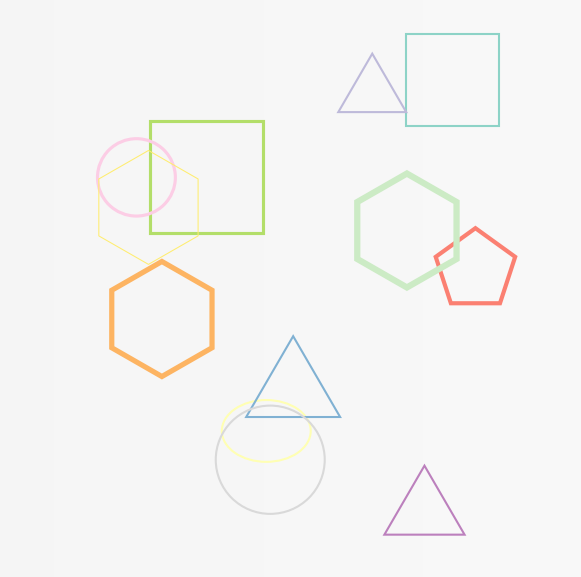[{"shape": "square", "thickness": 1, "radius": 0.4, "center": [0.778, 0.861]}, {"shape": "oval", "thickness": 1, "radius": 0.38, "center": [0.458, 0.253]}, {"shape": "triangle", "thickness": 1, "radius": 0.34, "center": [0.64, 0.839]}, {"shape": "pentagon", "thickness": 2, "radius": 0.36, "center": [0.818, 0.532]}, {"shape": "triangle", "thickness": 1, "radius": 0.47, "center": [0.504, 0.324]}, {"shape": "hexagon", "thickness": 2.5, "radius": 0.5, "center": [0.279, 0.447]}, {"shape": "square", "thickness": 1.5, "radius": 0.48, "center": [0.355, 0.692]}, {"shape": "circle", "thickness": 1.5, "radius": 0.33, "center": [0.235, 0.692]}, {"shape": "circle", "thickness": 1, "radius": 0.47, "center": [0.465, 0.203]}, {"shape": "triangle", "thickness": 1, "radius": 0.4, "center": [0.73, 0.113]}, {"shape": "hexagon", "thickness": 3, "radius": 0.49, "center": [0.7, 0.6]}, {"shape": "hexagon", "thickness": 0.5, "radius": 0.49, "center": [0.255, 0.64]}]